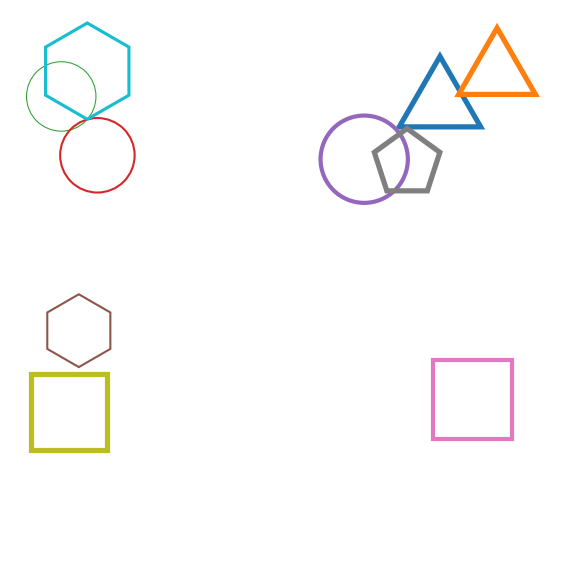[{"shape": "triangle", "thickness": 2.5, "radius": 0.41, "center": [0.762, 0.82]}, {"shape": "triangle", "thickness": 2.5, "radius": 0.38, "center": [0.861, 0.874]}, {"shape": "circle", "thickness": 0.5, "radius": 0.3, "center": [0.106, 0.832]}, {"shape": "circle", "thickness": 1, "radius": 0.32, "center": [0.169, 0.73]}, {"shape": "circle", "thickness": 2, "radius": 0.38, "center": [0.631, 0.723]}, {"shape": "hexagon", "thickness": 1, "radius": 0.32, "center": [0.136, 0.427]}, {"shape": "square", "thickness": 2, "radius": 0.34, "center": [0.818, 0.307]}, {"shape": "pentagon", "thickness": 2.5, "radius": 0.3, "center": [0.705, 0.717]}, {"shape": "square", "thickness": 2.5, "radius": 0.33, "center": [0.119, 0.286]}, {"shape": "hexagon", "thickness": 1.5, "radius": 0.42, "center": [0.151, 0.876]}]